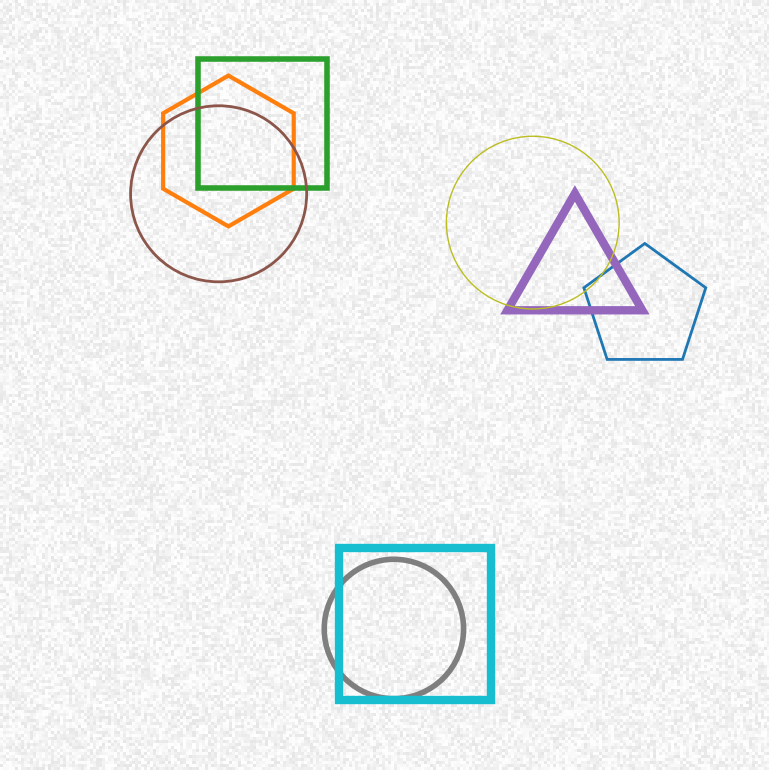[{"shape": "pentagon", "thickness": 1, "radius": 0.42, "center": [0.837, 0.601]}, {"shape": "hexagon", "thickness": 1.5, "radius": 0.49, "center": [0.297, 0.804]}, {"shape": "square", "thickness": 2, "radius": 0.42, "center": [0.341, 0.84]}, {"shape": "triangle", "thickness": 3, "radius": 0.51, "center": [0.747, 0.648]}, {"shape": "circle", "thickness": 1, "radius": 0.57, "center": [0.284, 0.748]}, {"shape": "circle", "thickness": 2, "radius": 0.45, "center": [0.512, 0.183]}, {"shape": "circle", "thickness": 0.5, "radius": 0.56, "center": [0.692, 0.711]}, {"shape": "square", "thickness": 3, "radius": 0.49, "center": [0.539, 0.19]}]